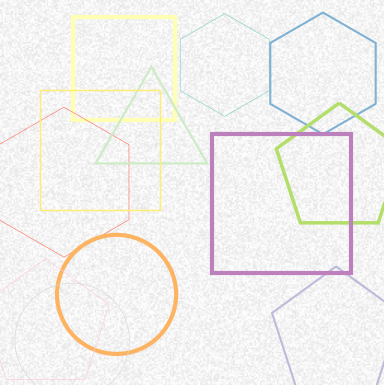[{"shape": "hexagon", "thickness": 0.5, "radius": 0.67, "center": [0.584, 0.831]}, {"shape": "square", "thickness": 3, "radius": 0.67, "center": [0.322, 0.822]}, {"shape": "pentagon", "thickness": 1.5, "radius": 0.88, "center": [0.873, 0.133]}, {"shape": "hexagon", "thickness": 0.5, "radius": 0.97, "center": [0.166, 0.527]}, {"shape": "hexagon", "thickness": 1.5, "radius": 0.79, "center": [0.839, 0.809]}, {"shape": "circle", "thickness": 3, "radius": 0.77, "center": [0.303, 0.235]}, {"shape": "pentagon", "thickness": 2.5, "radius": 0.86, "center": [0.881, 0.56]}, {"shape": "pentagon", "thickness": 0.5, "radius": 0.87, "center": [0.119, 0.155]}, {"shape": "circle", "thickness": 0.5, "radius": 0.74, "center": [0.188, 0.116]}, {"shape": "square", "thickness": 3, "radius": 0.9, "center": [0.732, 0.472]}, {"shape": "triangle", "thickness": 1.5, "radius": 0.84, "center": [0.393, 0.659]}, {"shape": "square", "thickness": 1, "radius": 0.78, "center": [0.26, 0.611]}]